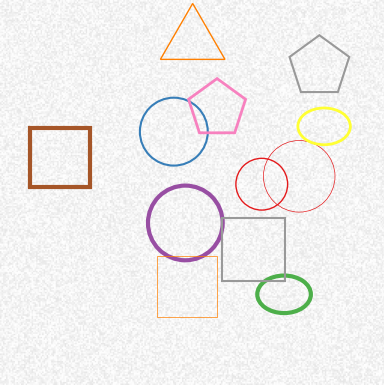[{"shape": "circle", "thickness": 0.5, "radius": 0.46, "center": [0.777, 0.542]}, {"shape": "circle", "thickness": 1, "radius": 0.34, "center": [0.68, 0.522]}, {"shape": "circle", "thickness": 1.5, "radius": 0.44, "center": [0.451, 0.658]}, {"shape": "oval", "thickness": 3, "radius": 0.35, "center": [0.738, 0.236]}, {"shape": "circle", "thickness": 3, "radius": 0.49, "center": [0.481, 0.421]}, {"shape": "triangle", "thickness": 1, "radius": 0.48, "center": [0.5, 0.894]}, {"shape": "square", "thickness": 0.5, "radius": 0.39, "center": [0.485, 0.256]}, {"shape": "oval", "thickness": 2, "radius": 0.34, "center": [0.842, 0.672]}, {"shape": "square", "thickness": 3, "radius": 0.39, "center": [0.155, 0.591]}, {"shape": "pentagon", "thickness": 2, "radius": 0.39, "center": [0.564, 0.718]}, {"shape": "square", "thickness": 1.5, "radius": 0.41, "center": [0.658, 0.353]}, {"shape": "pentagon", "thickness": 1.5, "radius": 0.41, "center": [0.83, 0.827]}]